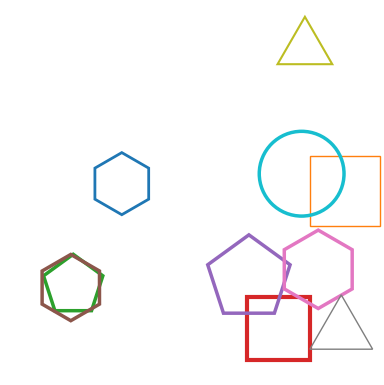[{"shape": "hexagon", "thickness": 2, "radius": 0.4, "center": [0.316, 0.523]}, {"shape": "square", "thickness": 1, "radius": 0.45, "center": [0.896, 0.504]}, {"shape": "pentagon", "thickness": 2.5, "radius": 0.4, "center": [0.19, 0.259]}, {"shape": "square", "thickness": 3, "radius": 0.41, "center": [0.723, 0.146]}, {"shape": "pentagon", "thickness": 2.5, "radius": 0.56, "center": [0.647, 0.278]}, {"shape": "hexagon", "thickness": 2.5, "radius": 0.43, "center": [0.184, 0.253]}, {"shape": "hexagon", "thickness": 2.5, "radius": 0.51, "center": [0.827, 0.3]}, {"shape": "triangle", "thickness": 1, "radius": 0.47, "center": [0.886, 0.14]}, {"shape": "triangle", "thickness": 1.5, "radius": 0.41, "center": [0.792, 0.874]}, {"shape": "circle", "thickness": 2.5, "radius": 0.55, "center": [0.783, 0.549]}]